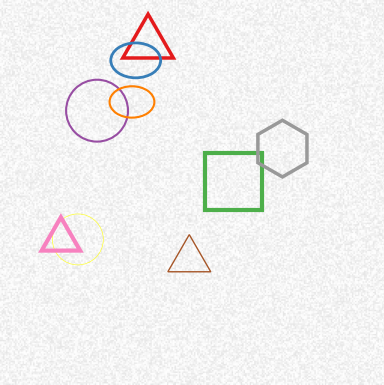[{"shape": "triangle", "thickness": 2.5, "radius": 0.38, "center": [0.385, 0.887]}, {"shape": "oval", "thickness": 2, "radius": 0.32, "center": [0.352, 0.843]}, {"shape": "square", "thickness": 3, "radius": 0.37, "center": [0.606, 0.528]}, {"shape": "circle", "thickness": 1.5, "radius": 0.4, "center": [0.252, 0.713]}, {"shape": "oval", "thickness": 1.5, "radius": 0.29, "center": [0.343, 0.735]}, {"shape": "circle", "thickness": 0.5, "radius": 0.33, "center": [0.202, 0.378]}, {"shape": "triangle", "thickness": 1, "radius": 0.32, "center": [0.492, 0.326]}, {"shape": "triangle", "thickness": 3, "radius": 0.29, "center": [0.158, 0.378]}, {"shape": "hexagon", "thickness": 2.5, "radius": 0.37, "center": [0.734, 0.614]}]